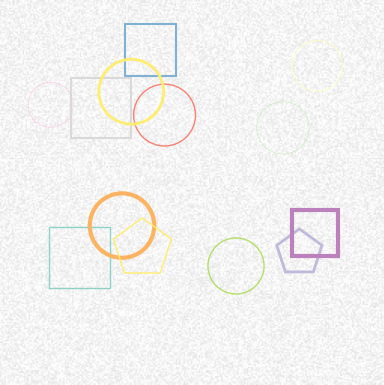[{"shape": "square", "thickness": 1, "radius": 0.39, "center": [0.206, 0.331]}, {"shape": "circle", "thickness": 0.5, "radius": 0.33, "center": [0.825, 0.829]}, {"shape": "pentagon", "thickness": 2, "radius": 0.31, "center": [0.778, 0.344]}, {"shape": "circle", "thickness": 1, "radius": 0.4, "center": [0.427, 0.701]}, {"shape": "square", "thickness": 1.5, "radius": 0.33, "center": [0.391, 0.87]}, {"shape": "circle", "thickness": 3, "radius": 0.42, "center": [0.317, 0.414]}, {"shape": "circle", "thickness": 1, "radius": 0.36, "center": [0.613, 0.309]}, {"shape": "circle", "thickness": 0.5, "radius": 0.29, "center": [0.132, 0.728]}, {"shape": "square", "thickness": 1.5, "radius": 0.39, "center": [0.263, 0.719]}, {"shape": "square", "thickness": 3, "radius": 0.3, "center": [0.818, 0.395]}, {"shape": "circle", "thickness": 0.5, "radius": 0.34, "center": [0.735, 0.668]}, {"shape": "pentagon", "thickness": 1, "radius": 0.4, "center": [0.37, 0.355]}, {"shape": "circle", "thickness": 2, "radius": 0.42, "center": [0.341, 0.762]}]